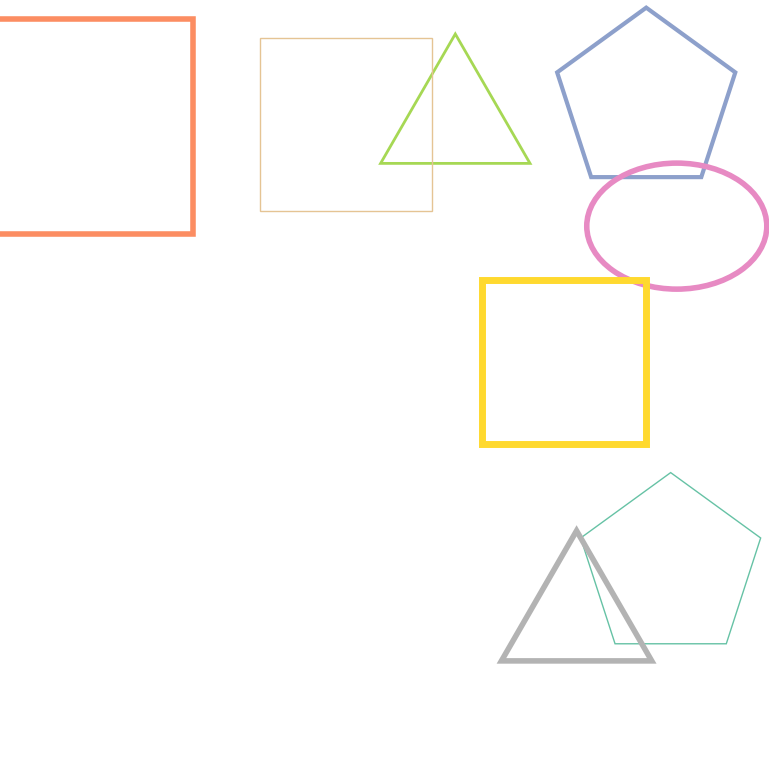[{"shape": "pentagon", "thickness": 0.5, "radius": 0.61, "center": [0.871, 0.263]}, {"shape": "square", "thickness": 2, "radius": 0.7, "center": [0.111, 0.836]}, {"shape": "pentagon", "thickness": 1.5, "radius": 0.61, "center": [0.839, 0.868]}, {"shape": "oval", "thickness": 2, "radius": 0.58, "center": [0.879, 0.706]}, {"shape": "triangle", "thickness": 1, "radius": 0.56, "center": [0.591, 0.844]}, {"shape": "square", "thickness": 2.5, "radius": 0.53, "center": [0.732, 0.53]}, {"shape": "square", "thickness": 0.5, "radius": 0.56, "center": [0.449, 0.838]}, {"shape": "triangle", "thickness": 2, "radius": 0.56, "center": [0.749, 0.198]}]